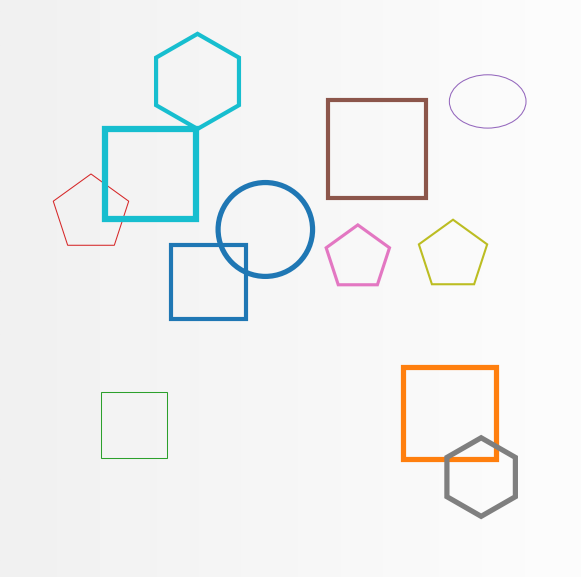[{"shape": "square", "thickness": 2, "radius": 0.32, "center": [0.359, 0.511]}, {"shape": "circle", "thickness": 2.5, "radius": 0.41, "center": [0.456, 0.602]}, {"shape": "square", "thickness": 2.5, "radius": 0.4, "center": [0.773, 0.284]}, {"shape": "square", "thickness": 0.5, "radius": 0.29, "center": [0.231, 0.264]}, {"shape": "pentagon", "thickness": 0.5, "radius": 0.34, "center": [0.157, 0.63]}, {"shape": "oval", "thickness": 0.5, "radius": 0.33, "center": [0.839, 0.823]}, {"shape": "square", "thickness": 2, "radius": 0.42, "center": [0.648, 0.741]}, {"shape": "pentagon", "thickness": 1.5, "radius": 0.29, "center": [0.616, 0.552]}, {"shape": "hexagon", "thickness": 2.5, "radius": 0.34, "center": [0.828, 0.173]}, {"shape": "pentagon", "thickness": 1, "radius": 0.31, "center": [0.779, 0.557]}, {"shape": "hexagon", "thickness": 2, "radius": 0.41, "center": [0.34, 0.858]}, {"shape": "square", "thickness": 3, "radius": 0.39, "center": [0.259, 0.698]}]